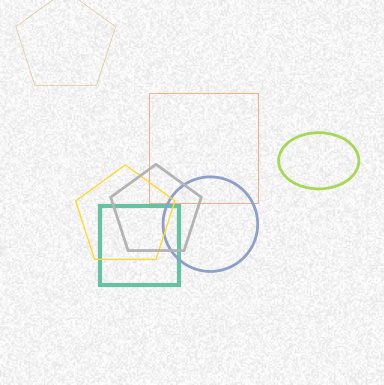[{"shape": "square", "thickness": 3, "radius": 0.51, "center": [0.363, 0.362]}, {"shape": "square", "thickness": 0.5, "radius": 0.71, "center": [0.529, 0.615]}, {"shape": "circle", "thickness": 2, "radius": 0.61, "center": [0.546, 0.418]}, {"shape": "oval", "thickness": 2, "radius": 0.52, "center": [0.828, 0.582]}, {"shape": "pentagon", "thickness": 1, "radius": 0.68, "center": [0.325, 0.436]}, {"shape": "pentagon", "thickness": 0.5, "radius": 0.68, "center": [0.171, 0.888]}, {"shape": "pentagon", "thickness": 2, "radius": 0.62, "center": [0.405, 0.449]}]